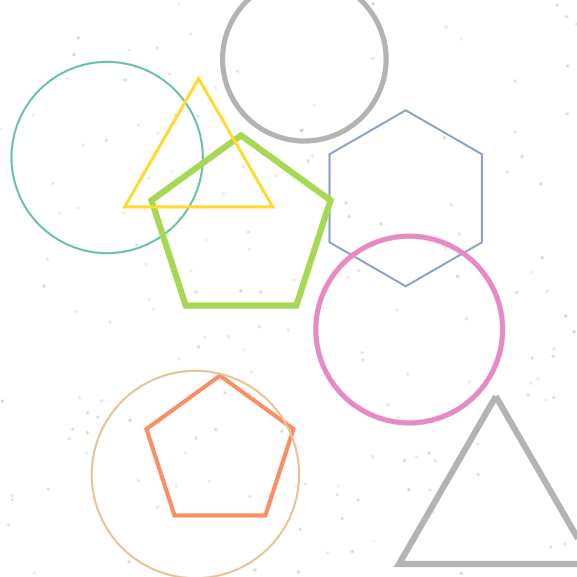[{"shape": "circle", "thickness": 1, "radius": 0.83, "center": [0.186, 0.726]}, {"shape": "pentagon", "thickness": 2, "radius": 0.67, "center": [0.381, 0.215]}, {"shape": "hexagon", "thickness": 1, "radius": 0.76, "center": [0.703, 0.656]}, {"shape": "circle", "thickness": 2.5, "radius": 0.81, "center": [0.709, 0.429]}, {"shape": "pentagon", "thickness": 3, "radius": 0.81, "center": [0.417, 0.602]}, {"shape": "triangle", "thickness": 1.5, "radius": 0.74, "center": [0.344, 0.715]}, {"shape": "circle", "thickness": 1, "radius": 0.9, "center": [0.338, 0.177]}, {"shape": "triangle", "thickness": 3, "radius": 0.97, "center": [0.859, 0.119]}, {"shape": "circle", "thickness": 2.5, "radius": 0.71, "center": [0.527, 0.897]}]